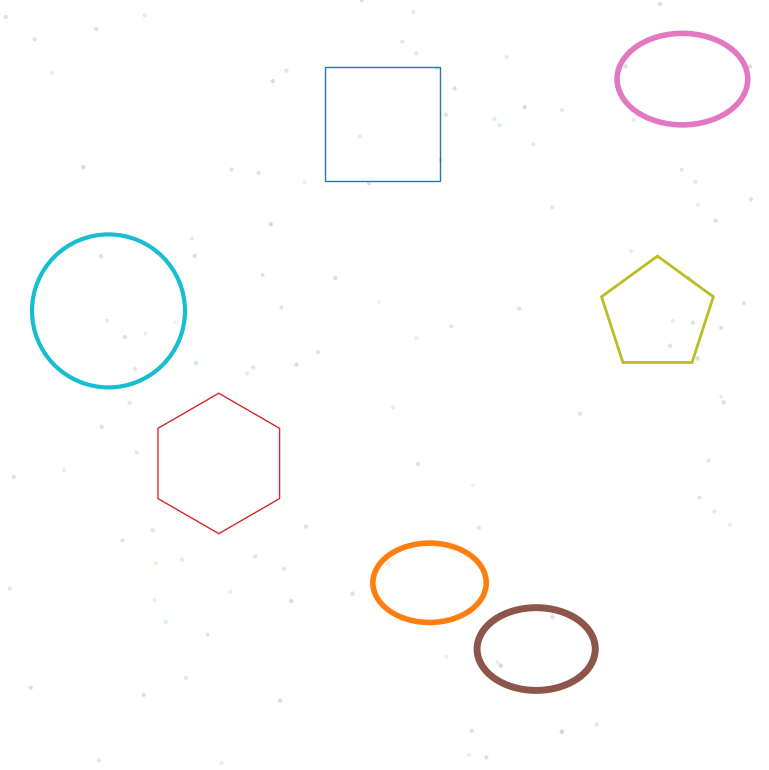[{"shape": "square", "thickness": 0.5, "radius": 0.37, "center": [0.496, 0.839]}, {"shape": "oval", "thickness": 2, "radius": 0.37, "center": [0.558, 0.243]}, {"shape": "hexagon", "thickness": 0.5, "radius": 0.46, "center": [0.284, 0.398]}, {"shape": "oval", "thickness": 2.5, "radius": 0.38, "center": [0.696, 0.157]}, {"shape": "oval", "thickness": 2, "radius": 0.42, "center": [0.886, 0.897]}, {"shape": "pentagon", "thickness": 1, "radius": 0.38, "center": [0.854, 0.591]}, {"shape": "circle", "thickness": 1.5, "radius": 0.5, "center": [0.141, 0.596]}]